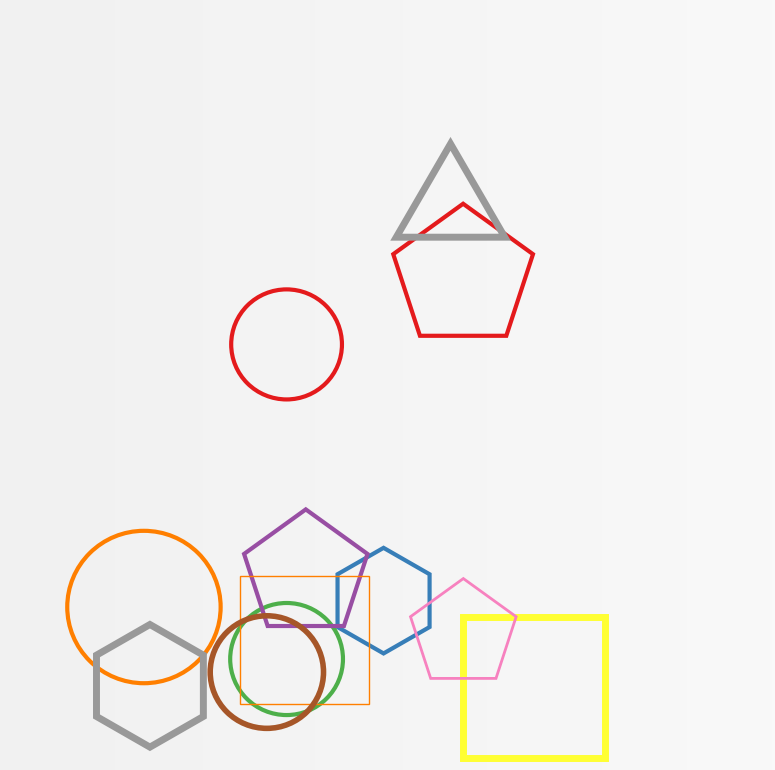[{"shape": "pentagon", "thickness": 1.5, "radius": 0.47, "center": [0.598, 0.641]}, {"shape": "circle", "thickness": 1.5, "radius": 0.36, "center": [0.37, 0.553]}, {"shape": "hexagon", "thickness": 1.5, "radius": 0.34, "center": [0.495, 0.22]}, {"shape": "circle", "thickness": 1.5, "radius": 0.36, "center": [0.37, 0.144]}, {"shape": "pentagon", "thickness": 1.5, "radius": 0.42, "center": [0.395, 0.255]}, {"shape": "circle", "thickness": 1.5, "radius": 0.49, "center": [0.186, 0.212]}, {"shape": "square", "thickness": 0.5, "radius": 0.42, "center": [0.393, 0.169]}, {"shape": "square", "thickness": 2.5, "radius": 0.46, "center": [0.689, 0.107]}, {"shape": "circle", "thickness": 2, "radius": 0.37, "center": [0.344, 0.127]}, {"shape": "pentagon", "thickness": 1, "radius": 0.36, "center": [0.598, 0.177]}, {"shape": "hexagon", "thickness": 2.5, "radius": 0.4, "center": [0.193, 0.109]}, {"shape": "triangle", "thickness": 2.5, "radius": 0.4, "center": [0.581, 0.732]}]